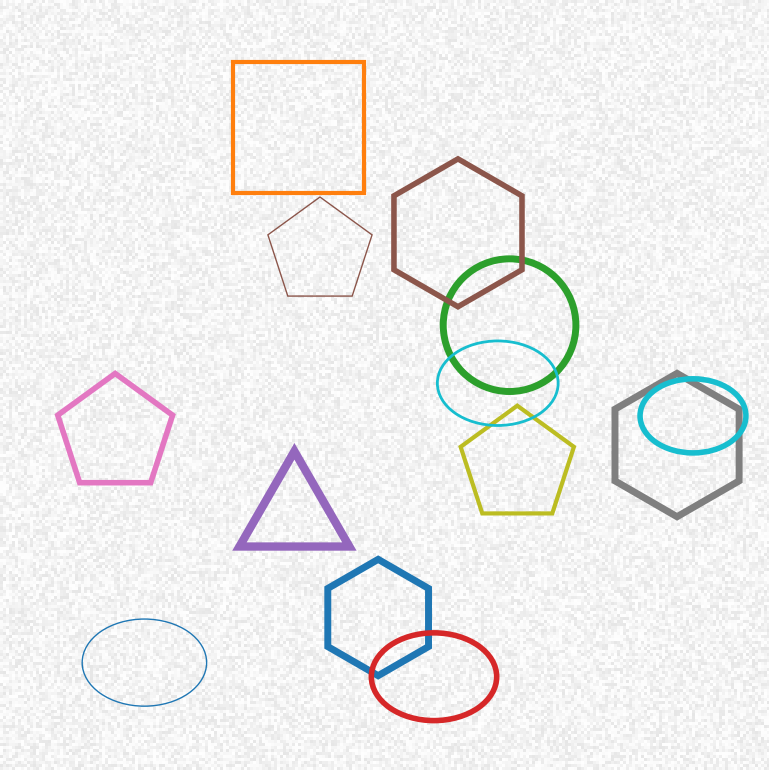[{"shape": "hexagon", "thickness": 2.5, "radius": 0.38, "center": [0.491, 0.198]}, {"shape": "oval", "thickness": 0.5, "radius": 0.4, "center": [0.188, 0.139]}, {"shape": "square", "thickness": 1.5, "radius": 0.43, "center": [0.388, 0.834]}, {"shape": "circle", "thickness": 2.5, "radius": 0.43, "center": [0.662, 0.578]}, {"shape": "oval", "thickness": 2, "radius": 0.41, "center": [0.564, 0.121]}, {"shape": "triangle", "thickness": 3, "radius": 0.41, "center": [0.382, 0.331]}, {"shape": "pentagon", "thickness": 0.5, "radius": 0.36, "center": [0.416, 0.673]}, {"shape": "hexagon", "thickness": 2, "radius": 0.48, "center": [0.595, 0.698]}, {"shape": "pentagon", "thickness": 2, "radius": 0.39, "center": [0.15, 0.437]}, {"shape": "hexagon", "thickness": 2.5, "radius": 0.47, "center": [0.879, 0.422]}, {"shape": "pentagon", "thickness": 1.5, "radius": 0.39, "center": [0.672, 0.396]}, {"shape": "oval", "thickness": 2, "radius": 0.34, "center": [0.9, 0.46]}, {"shape": "oval", "thickness": 1, "radius": 0.39, "center": [0.646, 0.502]}]